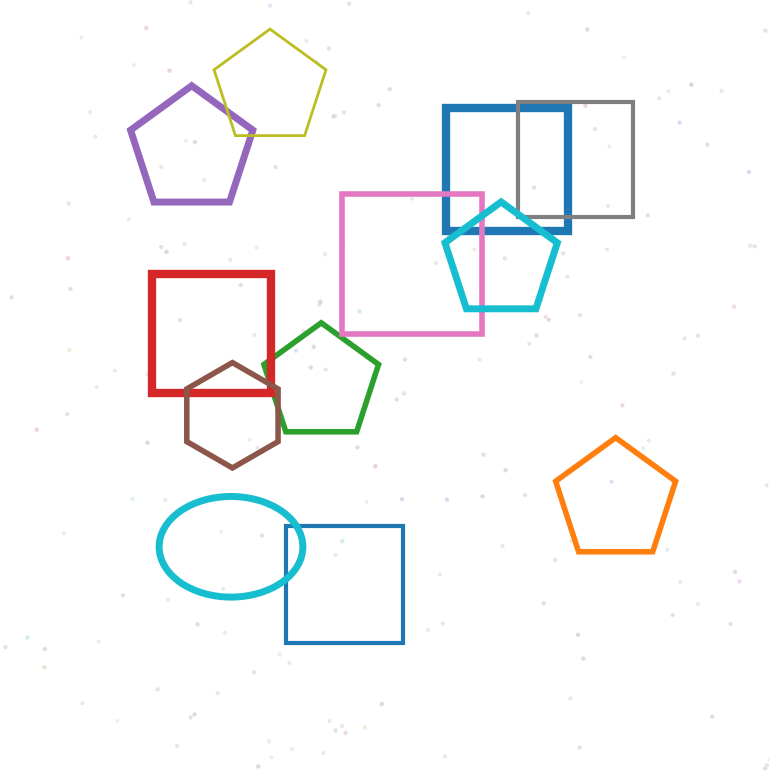[{"shape": "square", "thickness": 3, "radius": 0.4, "center": [0.658, 0.78]}, {"shape": "square", "thickness": 1.5, "radius": 0.38, "center": [0.447, 0.241]}, {"shape": "pentagon", "thickness": 2, "radius": 0.41, "center": [0.8, 0.35]}, {"shape": "pentagon", "thickness": 2, "radius": 0.39, "center": [0.417, 0.503]}, {"shape": "square", "thickness": 3, "radius": 0.39, "center": [0.275, 0.567]}, {"shape": "pentagon", "thickness": 2.5, "radius": 0.42, "center": [0.249, 0.805]}, {"shape": "hexagon", "thickness": 2, "radius": 0.34, "center": [0.302, 0.461]}, {"shape": "square", "thickness": 2, "radius": 0.45, "center": [0.535, 0.658]}, {"shape": "square", "thickness": 1.5, "radius": 0.37, "center": [0.748, 0.793]}, {"shape": "pentagon", "thickness": 1, "radius": 0.38, "center": [0.351, 0.886]}, {"shape": "pentagon", "thickness": 2.5, "radius": 0.38, "center": [0.651, 0.661]}, {"shape": "oval", "thickness": 2.5, "radius": 0.47, "center": [0.3, 0.29]}]